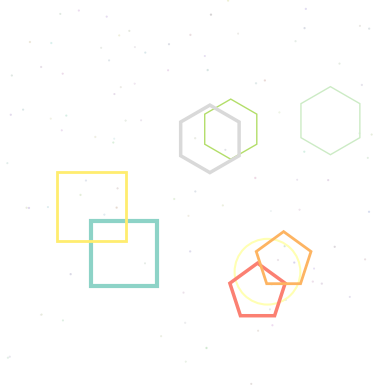[{"shape": "square", "thickness": 3, "radius": 0.43, "center": [0.321, 0.342]}, {"shape": "circle", "thickness": 1.5, "radius": 0.43, "center": [0.695, 0.294]}, {"shape": "pentagon", "thickness": 2.5, "radius": 0.38, "center": [0.669, 0.241]}, {"shape": "pentagon", "thickness": 2, "radius": 0.37, "center": [0.737, 0.324]}, {"shape": "hexagon", "thickness": 1, "radius": 0.39, "center": [0.599, 0.664]}, {"shape": "hexagon", "thickness": 2.5, "radius": 0.44, "center": [0.545, 0.639]}, {"shape": "hexagon", "thickness": 1, "radius": 0.44, "center": [0.858, 0.687]}, {"shape": "square", "thickness": 2, "radius": 0.45, "center": [0.237, 0.464]}]